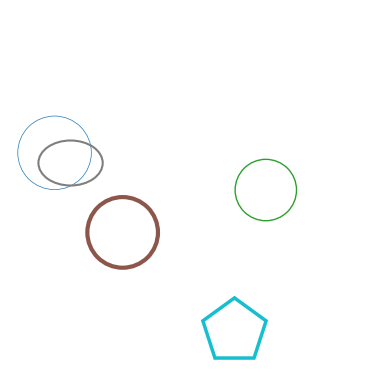[{"shape": "circle", "thickness": 0.5, "radius": 0.48, "center": [0.142, 0.603]}, {"shape": "circle", "thickness": 1, "radius": 0.4, "center": [0.69, 0.506]}, {"shape": "circle", "thickness": 3, "radius": 0.46, "center": [0.319, 0.396]}, {"shape": "oval", "thickness": 1.5, "radius": 0.42, "center": [0.183, 0.577]}, {"shape": "pentagon", "thickness": 2.5, "radius": 0.43, "center": [0.609, 0.14]}]